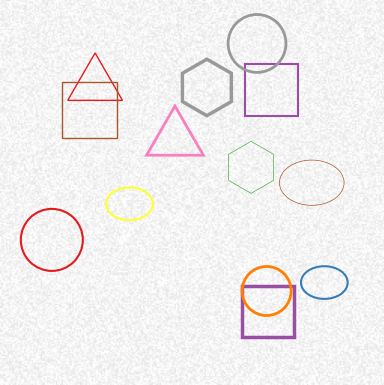[{"shape": "circle", "thickness": 1.5, "radius": 0.4, "center": [0.135, 0.377]}, {"shape": "triangle", "thickness": 1, "radius": 0.41, "center": [0.247, 0.78]}, {"shape": "oval", "thickness": 1.5, "radius": 0.3, "center": [0.842, 0.266]}, {"shape": "hexagon", "thickness": 0.5, "radius": 0.34, "center": [0.652, 0.565]}, {"shape": "square", "thickness": 2.5, "radius": 0.33, "center": [0.696, 0.19]}, {"shape": "square", "thickness": 1.5, "radius": 0.34, "center": [0.705, 0.767]}, {"shape": "circle", "thickness": 2, "radius": 0.32, "center": [0.693, 0.244]}, {"shape": "oval", "thickness": 1.5, "radius": 0.3, "center": [0.336, 0.471]}, {"shape": "oval", "thickness": 0.5, "radius": 0.42, "center": [0.81, 0.525]}, {"shape": "square", "thickness": 1, "radius": 0.36, "center": [0.232, 0.714]}, {"shape": "triangle", "thickness": 2, "radius": 0.43, "center": [0.454, 0.639]}, {"shape": "hexagon", "thickness": 2.5, "radius": 0.37, "center": [0.537, 0.773]}, {"shape": "circle", "thickness": 2, "radius": 0.38, "center": [0.668, 0.887]}]